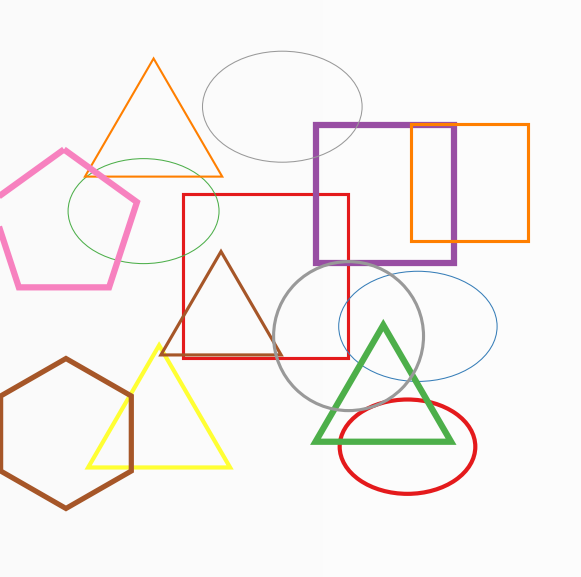[{"shape": "square", "thickness": 1.5, "radius": 0.71, "center": [0.456, 0.521]}, {"shape": "oval", "thickness": 2, "radius": 0.58, "center": [0.701, 0.226]}, {"shape": "oval", "thickness": 0.5, "radius": 0.68, "center": [0.719, 0.434]}, {"shape": "triangle", "thickness": 3, "radius": 0.67, "center": [0.659, 0.302]}, {"shape": "oval", "thickness": 0.5, "radius": 0.65, "center": [0.247, 0.634]}, {"shape": "square", "thickness": 3, "radius": 0.59, "center": [0.663, 0.663]}, {"shape": "square", "thickness": 1.5, "radius": 0.51, "center": [0.808, 0.683]}, {"shape": "triangle", "thickness": 1, "radius": 0.68, "center": [0.264, 0.761]}, {"shape": "triangle", "thickness": 2, "radius": 0.7, "center": [0.274, 0.26]}, {"shape": "hexagon", "thickness": 2.5, "radius": 0.65, "center": [0.113, 0.248]}, {"shape": "triangle", "thickness": 1.5, "radius": 0.6, "center": [0.38, 0.444]}, {"shape": "pentagon", "thickness": 3, "radius": 0.66, "center": [0.11, 0.608]}, {"shape": "circle", "thickness": 1.5, "radius": 0.64, "center": [0.6, 0.417]}, {"shape": "oval", "thickness": 0.5, "radius": 0.69, "center": [0.486, 0.814]}]